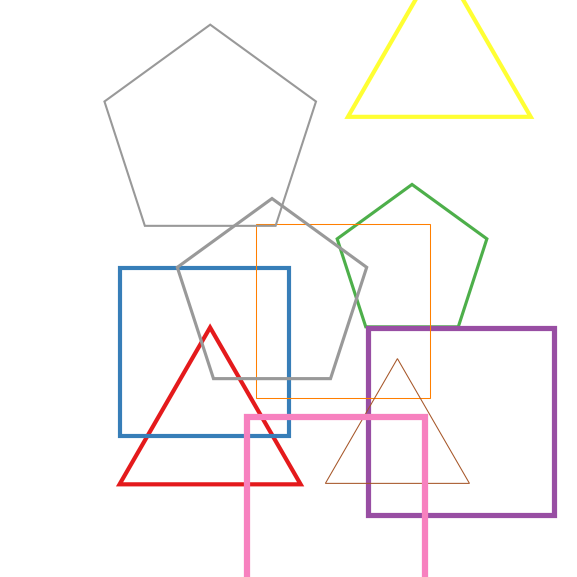[{"shape": "triangle", "thickness": 2, "radius": 0.91, "center": [0.364, 0.251]}, {"shape": "square", "thickness": 2, "radius": 0.73, "center": [0.354, 0.389]}, {"shape": "pentagon", "thickness": 1.5, "radius": 0.68, "center": [0.713, 0.543]}, {"shape": "square", "thickness": 2.5, "radius": 0.81, "center": [0.798, 0.269]}, {"shape": "square", "thickness": 0.5, "radius": 0.75, "center": [0.594, 0.461]}, {"shape": "triangle", "thickness": 2, "radius": 0.91, "center": [0.761, 0.888]}, {"shape": "triangle", "thickness": 0.5, "radius": 0.72, "center": [0.688, 0.234]}, {"shape": "square", "thickness": 3, "radius": 0.77, "center": [0.582, 0.124]}, {"shape": "pentagon", "thickness": 1, "radius": 0.96, "center": [0.364, 0.764]}, {"shape": "pentagon", "thickness": 1.5, "radius": 0.86, "center": [0.471, 0.483]}]